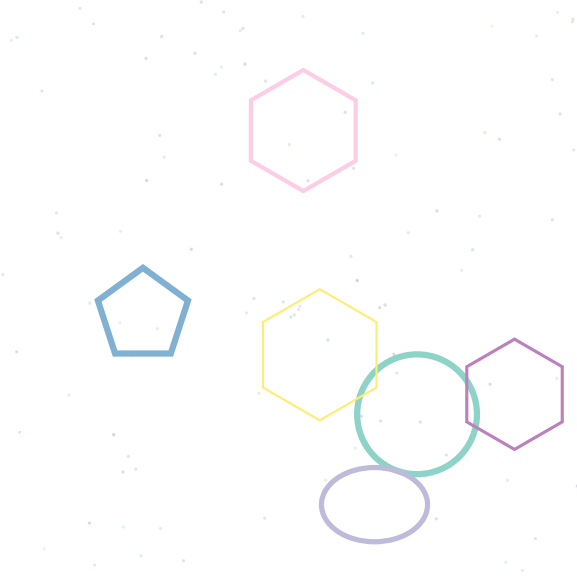[{"shape": "circle", "thickness": 3, "radius": 0.52, "center": [0.722, 0.282]}, {"shape": "oval", "thickness": 2.5, "radius": 0.46, "center": [0.649, 0.125]}, {"shape": "pentagon", "thickness": 3, "radius": 0.41, "center": [0.248, 0.453]}, {"shape": "hexagon", "thickness": 2, "radius": 0.52, "center": [0.525, 0.773]}, {"shape": "hexagon", "thickness": 1.5, "radius": 0.48, "center": [0.891, 0.316]}, {"shape": "hexagon", "thickness": 1, "radius": 0.57, "center": [0.554, 0.385]}]